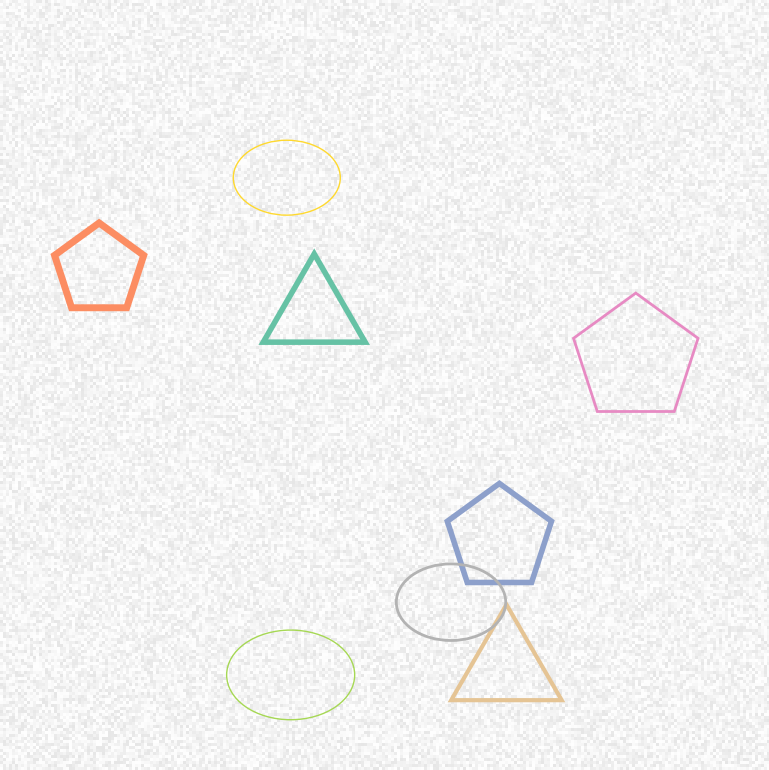[{"shape": "triangle", "thickness": 2, "radius": 0.38, "center": [0.408, 0.594]}, {"shape": "pentagon", "thickness": 2.5, "radius": 0.3, "center": [0.129, 0.65]}, {"shape": "pentagon", "thickness": 2, "radius": 0.36, "center": [0.649, 0.301]}, {"shape": "pentagon", "thickness": 1, "radius": 0.43, "center": [0.826, 0.534]}, {"shape": "oval", "thickness": 0.5, "radius": 0.42, "center": [0.377, 0.124]}, {"shape": "oval", "thickness": 0.5, "radius": 0.35, "center": [0.372, 0.769]}, {"shape": "triangle", "thickness": 1.5, "radius": 0.41, "center": [0.658, 0.132]}, {"shape": "oval", "thickness": 1, "radius": 0.36, "center": [0.586, 0.218]}]